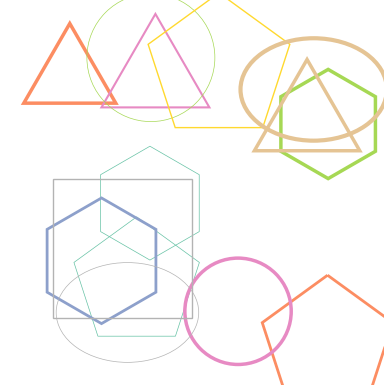[{"shape": "hexagon", "thickness": 0.5, "radius": 0.74, "center": [0.389, 0.472]}, {"shape": "pentagon", "thickness": 0.5, "radius": 0.86, "center": [0.355, 0.265]}, {"shape": "pentagon", "thickness": 2, "radius": 0.89, "center": [0.851, 0.107]}, {"shape": "triangle", "thickness": 2.5, "radius": 0.69, "center": [0.181, 0.801]}, {"shape": "hexagon", "thickness": 2, "radius": 0.82, "center": [0.264, 0.323]}, {"shape": "circle", "thickness": 2.5, "radius": 0.69, "center": [0.618, 0.191]}, {"shape": "triangle", "thickness": 1.5, "radius": 0.81, "center": [0.404, 0.802]}, {"shape": "circle", "thickness": 0.5, "radius": 0.83, "center": [0.392, 0.85]}, {"shape": "hexagon", "thickness": 2.5, "radius": 0.71, "center": [0.852, 0.678]}, {"shape": "pentagon", "thickness": 1, "radius": 0.97, "center": [0.569, 0.825]}, {"shape": "oval", "thickness": 3, "radius": 0.95, "center": [0.815, 0.768]}, {"shape": "triangle", "thickness": 2.5, "radius": 0.79, "center": [0.798, 0.687]}, {"shape": "oval", "thickness": 0.5, "radius": 0.93, "center": [0.331, 0.188]}, {"shape": "square", "thickness": 1, "radius": 0.9, "center": [0.319, 0.356]}]